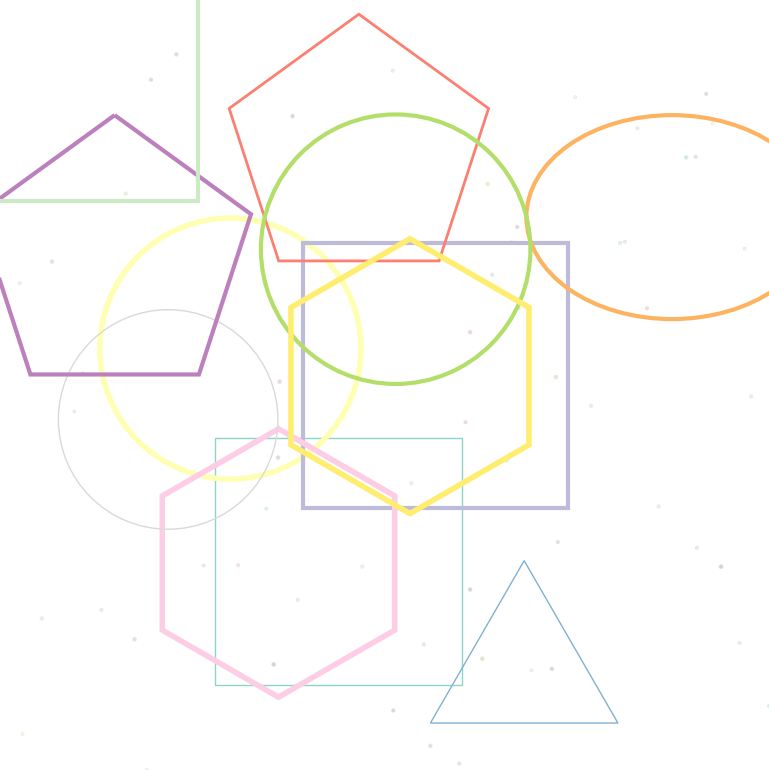[{"shape": "square", "thickness": 0.5, "radius": 0.8, "center": [0.44, 0.27]}, {"shape": "circle", "thickness": 2, "radius": 0.85, "center": [0.299, 0.547]}, {"shape": "square", "thickness": 1.5, "radius": 0.86, "center": [0.566, 0.513]}, {"shape": "pentagon", "thickness": 1, "radius": 0.89, "center": [0.466, 0.804]}, {"shape": "triangle", "thickness": 0.5, "radius": 0.7, "center": [0.681, 0.131]}, {"shape": "oval", "thickness": 1.5, "radius": 0.95, "center": [0.873, 0.718]}, {"shape": "circle", "thickness": 1.5, "radius": 0.88, "center": [0.514, 0.676]}, {"shape": "hexagon", "thickness": 2, "radius": 0.87, "center": [0.362, 0.269]}, {"shape": "circle", "thickness": 0.5, "radius": 0.71, "center": [0.218, 0.455]}, {"shape": "pentagon", "thickness": 1.5, "radius": 0.93, "center": [0.149, 0.664]}, {"shape": "square", "thickness": 1.5, "radius": 0.68, "center": [0.121, 0.874]}, {"shape": "hexagon", "thickness": 2, "radius": 0.89, "center": [0.532, 0.511]}]